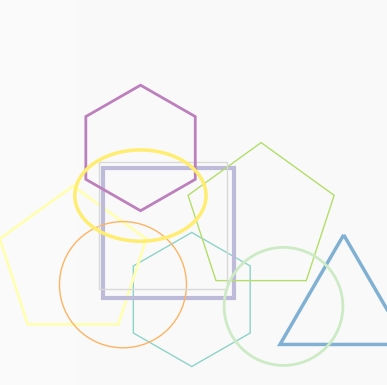[{"shape": "hexagon", "thickness": 1, "radius": 0.87, "center": [0.495, 0.222]}, {"shape": "pentagon", "thickness": 2, "radius": 0.99, "center": [0.188, 0.318]}, {"shape": "square", "thickness": 3, "radius": 0.85, "center": [0.435, 0.395]}, {"shape": "triangle", "thickness": 2.5, "radius": 0.95, "center": [0.887, 0.2]}, {"shape": "circle", "thickness": 1, "radius": 0.82, "center": [0.317, 0.261]}, {"shape": "pentagon", "thickness": 1, "radius": 0.99, "center": [0.674, 0.431]}, {"shape": "square", "thickness": 1, "radius": 0.82, "center": [0.421, 0.414]}, {"shape": "hexagon", "thickness": 2, "radius": 0.82, "center": [0.363, 0.616]}, {"shape": "circle", "thickness": 2, "radius": 0.77, "center": [0.732, 0.204]}, {"shape": "oval", "thickness": 2.5, "radius": 0.85, "center": [0.362, 0.492]}]